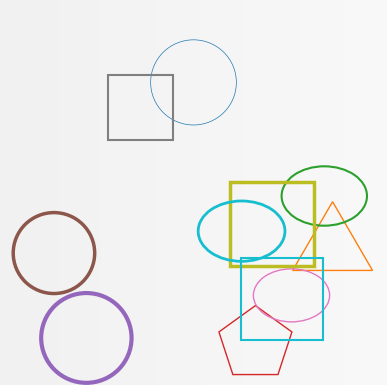[{"shape": "circle", "thickness": 0.5, "radius": 0.55, "center": [0.499, 0.786]}, {"shape": "triangle", "thickness": 1, "radius": 0.6, "center": [0.858, 0.357]}, {"shape": "oval", "thickness": 1.5, "radius": 0.55, "center": [0.837, 0.491]}, {"shape": "pentagon", "thickness": 1, "radius": 0.5, "center": [0.659, 0.107]}, {"shape": "circle", "thickness": 3, "radius": 0.58, "center": [0.223, 0.122]}, {"shape": "circle", "thickness": 2.5, "radius": 0.53, "center": [0.139, 0.343]}, {"shape": "oval", "thickness": 1, "radius": 0.49, "center": [0.752, 0.233]}, {"shape": "square", "thickness": 1.5, "radius": 0.42, "center": [0.363, 0.721]}, {"shape": "square", "thickness": 2.5, "radius": 0.54, "center": [0.701, 0.418]}, {"shape": "oval", "thickness": 2, "radius": 0.56, "center": [0.623, 0.4]}, {"shape": "square", "thickness": 1.5, "radius": 0.53, "center": [0.728, 0.223]}]